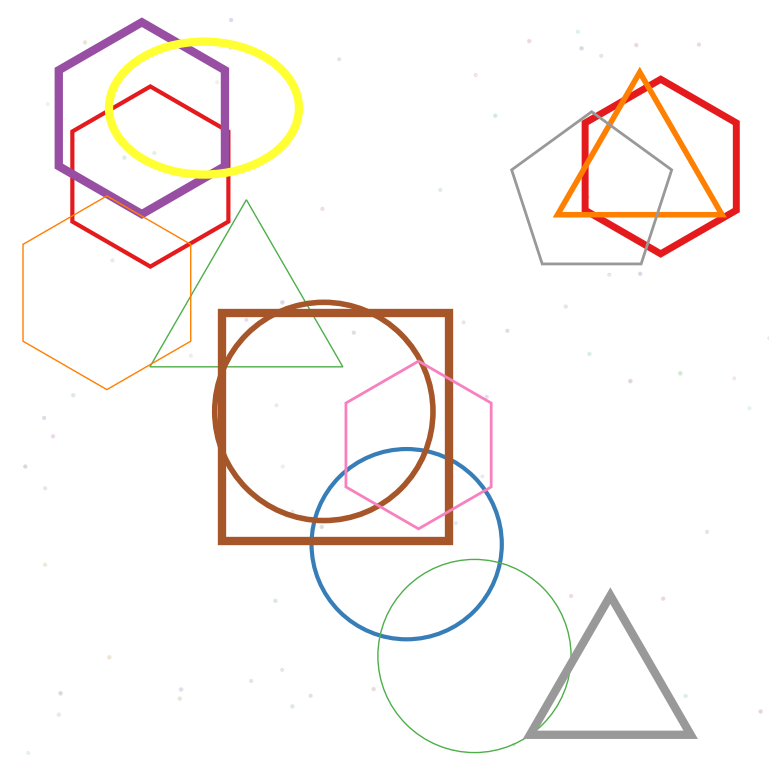[{"shape": "hexagon", "thickness": 1.5, "radius": 0.58, "center": [0.195, 0.771]}, {"shape": "hexagon", "thickness": 2.5, "radius": 0.57, "center": [0.858, 0.784]}, {"shape": "circle", "thickness": 1.5, "radius": 0.62, "center": [0.528, 0.293]}, {"shape": "triangle", "thickness": 0.5, "radius": 0.72, "center": [0.32, 0.596]}, {"shape": "circle", "thickness": 0.5, "radius": 0.63, "center": [0.616, 0.148]}, {"shape": "hexagon", "thickness": 3, "radius": 0.62, "center": [0.184, 0.847]}, {"shape": "triangle", "thickness": 2, "radius": 0.62, "center": [0.831, 0.783]}, {"shape": "hexagon", "thickness": 0.5, "radius": 0.63, "center": [0.139, 0.62]}, {"shape": "oval", "thickness": 3, "radius": 0.62, "center": [0.265, 0.86]}, {"shape": "square", "thickness": 3, "radius": 0.74, "center": [0.436, 0.446]}, {"shape": "circle", "thickness": 2, "radius": 0.71, "center": [0.421, 0.466]}, {"shape": "hexagon", "thickness": 1, "radius": 0.54, "center": [0.544, 0.422]}, {"shape": "pentagon", "thickness": 1, "radius": 0.55, "center": [0.768, 0.746]}, {"shape": "triangle", "thickness": 3, "radius": 0.6, "center": [0.793, 0.106]}]